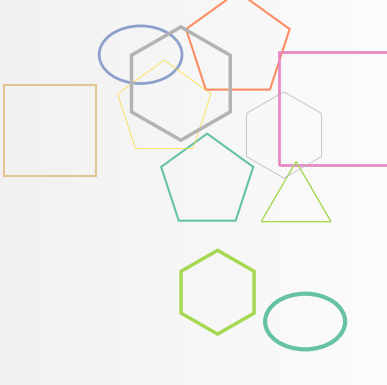[{"shape": "oval", "thickness": 3, "radius": 0.52, "center": [0.787, 0.165]}, {"shape": "pentagon", "thickness": 1.5, "radius": 0.62, "center": [0.535, 0.528]}, {"shape": "pentagon", "thickness": 1.5, "radius": 0.7, "center": [0.614, 0.881]}, {"shape": "oval", "thickness": 2, "radius": 0.53, "center": [0.363, 0.858]}, {"shape": "square", "thickness": 2, "radius": 0.73, "center": [0.866, 0.718]}, {"shape": "hexagon", "thickness": 2.5, "radius": 0.54, "center": [0.562, 0.241]}, {"shape": "triangle", "thickness": 1, "radius": 0.52, "center": [0.764, 0.476]}, {"shape": "pentagon", "thickness": 0.5, "radius": 0.63, "center": [0.424, 0.717]}, {"shape": "square", "thickness": 1.5, "radius": 0.59, "center": [0.128, 0.66]}, {"shape": "hexagon", "thickness": 2.5, "radius": 0.74, "center": [0.467, 0.783]}, {"shape": "hexagon", "thickness": 0.5, "radius": 0.56, "center": [0.733, 0.649]}]